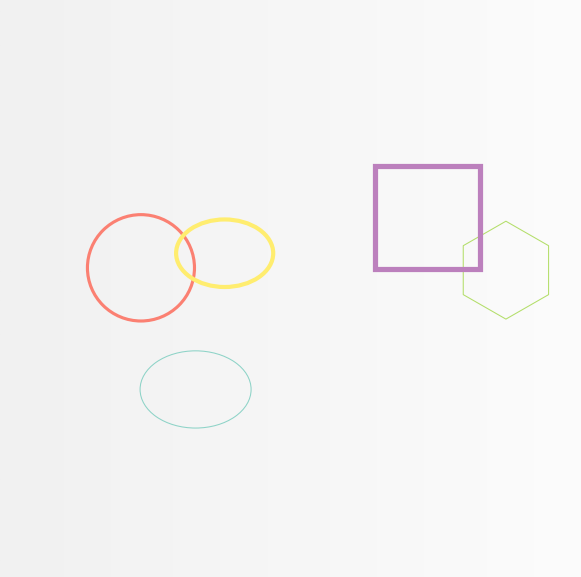[{"shape": "oval", "thickness": 0.5, "radius": 0.48, "center": [0.336, 0.325]}, {"shape": "circle", "thickness": 1.5, "radius": 0.46, "center": [0.243, 0.535]}, {"shape": "hexagon", "thickness": 0.5, "radius": 0.42, "center": [0.87, 0.531]}, {"shape": "square", "thickness": 2.5, "radius": 0.45, "center": [0.736, 0.623]}, {"shape": "oval", "thickness": 2, "radius": 0.42, "center": [0.387, 0.561]}]